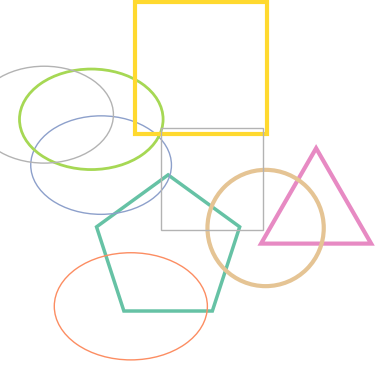[{"shape": "pentagon", "thickness": 2.5, "radius": 0.98, "center": [0.437, 0.35]}, {"shape": "oval", "thickness": 1, "radius": 0.99, "center": [0.34, 0.204]}, {"shape": "oval", "thickness": 1, "radius": 0.91, "center": [0.263, 0.571]}, {"shape": "triangle", "thickness": 3, "radius": 0.83, "center": [0.821, 0.45]}, {"shape": "oval", "thickness": 2, "radius": 0.93, "center": [0.237, 0.69]}, {"shape": "square", "thickness": 3, "radius": 0.86, "center": [0.522, 0.823]}, {"shape": "circle", "thickness": 3, "radius": 0.76, "center": [0.69, 0.408]}, {"shape": "oval", "thickness": 1, "radius": 0.9, "center": [0.115, 0.702]}, {"shape": "square", "thickness": 1, "radius": 0.67, "center": [0.551, 0.535]}]